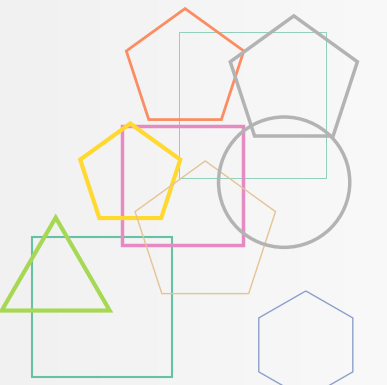[{"shape": "square", "thickness": 1.5, "radius": 0.9, "center": [0.262, 0.203]}, {"shape": "square", "thickness": 0.5, "radius": 0.95, "center": [0.651, 0.726]}, {"shape": "pentagon", "thickness": 2, "radius": 0.8, "center": [0.478, 0.818]}, {"shape": "hexagon", "thickness": 1, "radius": 0.7, "center": [0.789, 0.104]}, {"shape": "square", "thickness": 2.5, "radius": 0.78, "center": [0.471, 0.518]}, {"shape": "triangle", "thickness": 3, "radius": 0.8, "center": [0.144, 0.274]}, {"shape": "pentagon", "thickness": 3, "radius": 0.68, "center": [0.336, 0.543]}, {"shape": "pentagon", "thickness": 1, "radius": 0.95, "center": [0.53, 0.391]}, {"shape": "circle", "thickness": 2.5, "radius": 0.85, "center": [0.733, 0.527]}, {"shape": "pentagon", "thickness": 2.5, "radius": 0.86, "center": [0.758, 0.786]}]